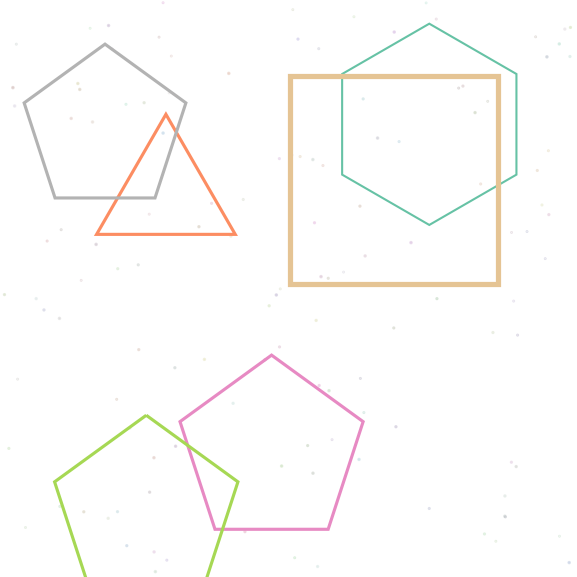[{"shape": "hexagon", "thickness": 1, "radius": 0.87, "center": [0.743, 0.784]}, {"shape": "triangle", "thickness": 1.5, "radius": 0.69, "center": [0.287, 0.663]}, {"shape": "pentagon", "thickness": 1.5, "radius": 0.83, "center": [0.47, 0.217]}, {"shape": "pentagon", "thickness": 1.5, "radius": 0.83, "center": [0.253, 0.113]}, {"shape": "square", "thickness": 2.5, "radius": 0.9, "center": [0.683, 0.687]}, {"shape": "pentagon", "thickness": 1.5, "radius": 0.74, "center": [0.182, 0.775]}]